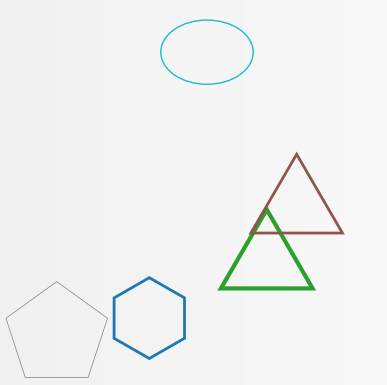[{"shape": "hexagon", "thickness": 2, "radius": 0.52, "center": [0.385, 0.174]}, {"shape": "triangle", "thickness": 3, "radius": 0.68, "center": [0.688, 0.319]}, {"shape": "triangle", "thickness": 2, "radius": 0.68, "center": [0.766, 0.463]}, {"shape": "pentagon", "thickness": 0.5, "radius": 0.69, "center": [0.146, 0.131]}, {"shape": "oval", "thickness": 1, "radius": 0.6, "center": [0.534, 0.865]}]